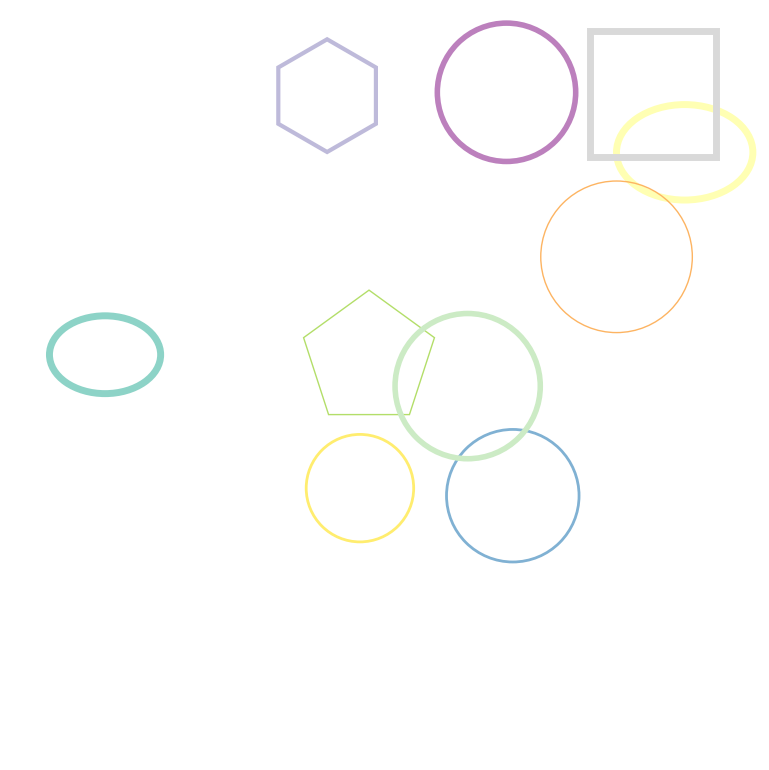[{"shape": "oval", "thickness": 2.5, "radius": 0.36, "center": [0.136, 0.539]}, {"shape": "oval", "thickness": 2.5, "radius": 0.44, "center": [0.889, 0.802]}, {"shape": "hexagon", "thickness": 1.5, "radius": 0.37, "center": [0.425, 0.876]}, {"shape": "circle", "thickness": 1, "radius": 0.43, "center": [0.666, 0.356]}, {"shape": "circle", "thickness": 0.5, "radius": 0.49, "center": [0.801, 0.666]}, {"shape": "pentagon", "thickness": 0.5, "radius": 0.45, "center": [0.479, 0.534]}, {"shape": "square", "thickness": 2.5, "radius": 0.41, "center": [0.848, 0.878]}, {"shape": "circle", "thickness": 2, "radius": 0.45, "center": [0.658, 0.88]}, {"shape": "circle", "thickness": 2, "radius": 0.47, "center": [0.607, 0.499]}, {"shape": "circle", "thickness": 1, "radius": 0.35, "center": [0.467, 0.366]}]